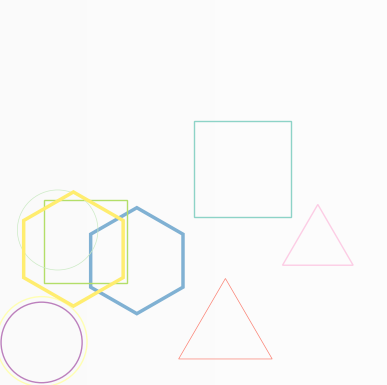[{"shape": "square", "thickness": 1, "radius": 0.63, "center": [0.626, 0.561]}, {"shape": "circle", "thickness": 1, "radius": 0.58, "center": [0.108, 0.113]}, {"shape": "triangle", "thickness": 0.5, "radius": 0.7, "center": [0.582, 0.137]}, {"shape": "hexagon", "thickness": 2.5, "radius": 0.69, "center": [0.353, 0.323]}, {"shape": "square", "thickness": 1, "radius": 0.54, "center": [0.221, 0.373]}, {"shape": "triangle", "thickness": 1, "radius": 0.53, "center": [0.82, 0.364]}, {"shape": "circle", "thickness": 1, "radius": 0.52, "center": [0.107, 0.111]}, {"shape": "circle", "thickness": 0.5, "radius": 0.52, "center": [0.149, 0.403]}, {"shape": "hexagon", "thickness": 2.5, "radius": 0.74, "center": [0.189, 0.353]}]